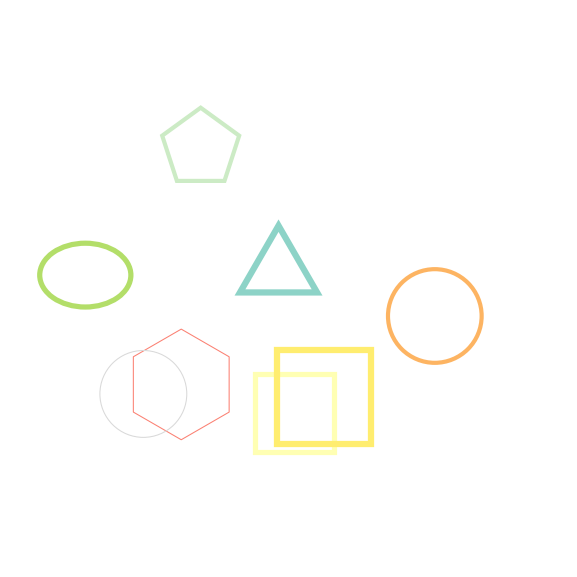[{"shape": "triangle", "thickness": 3, "radius": 0.39, "center": [0.482, 0.531]}, {"shape": "square", "thickness": 2.5, "radius": 0.34, "center": [0.51, 0.284]}, {"shape": "hexagon", "thickness": 0.5, "radius": 0.48, "center": [0.314, 0.333]}, {"shape": "circle", "thickness": 2, "radius": 0.41, "center": [0.753, 0.452]}, {"shape": "oval", "thickness": 2.5, "radius": 0.39, "center": [0.148, 0.523]}, {"shape": "circle", "thickness": 0.5, "radius": 0.38, "center": [0.248, 0.317]}, {"shape": "pentagon", "thickness": 2, "radius": 0.35, "center": [0.348, 0.743]}, {"shape": "square", "thickness": 3, "radius": 0.4, "center": [0.561, 0.312]}]